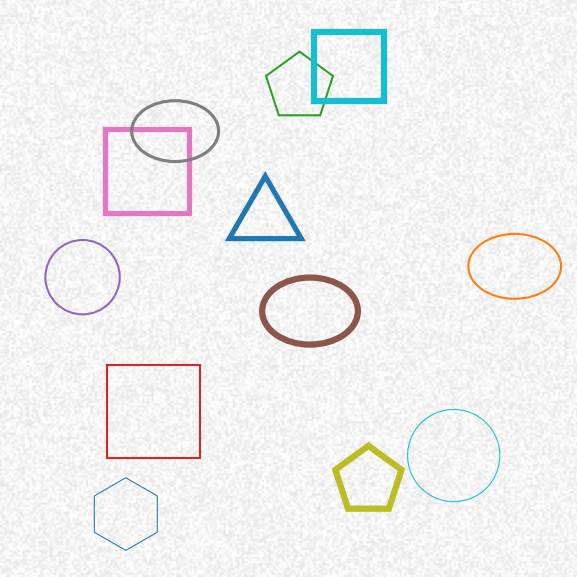[{"shape": "triangle", "thickness": 2.5, "radius": 0.36, "center": [0.459, 0.622]}, {"shape": "hexagon", "thickness": 0.5, "radius": 0.31, "center": [0.218, 0.109]}, {"shape": "oval", "thickness": 1, "radius": 0.4, "center": [0.891, 0.538]}, {"shape": "pentagon", "thickness": 1, "radius": 0.3, "center": [0.519, 0.849]}, {"shape": "square", "thickness": 1, "radius": 0.4, "center": [0.265, 0.287]}, {"shape": "circle", "thickness": 1, "radius": 0.32, "center": [0.143, 0.519]}, {"shape": "oval", "thickness": 3, "radius": 0.41, "center": [0.537, 0.46]}, {"shape": "square", "thickness": 2.5, "radius": 0.36, "center": [0.255, 0.704]}, {"shape": "oval", "thickness": 1.5, "radius": 0.38, "center": [0.303, 0.772]}, {"shape": "pentagon", "thickness": 3, "radius": 0.3, "center": [0.638, 0.167]}, {"shape": "circle", "thickness": 0.5, "radius": 0.4, "center": [0.786, 0.21]}, {"shape": "square", "thickness": 3, "radius": 0.3, "center": [0.605, 0.884]}]